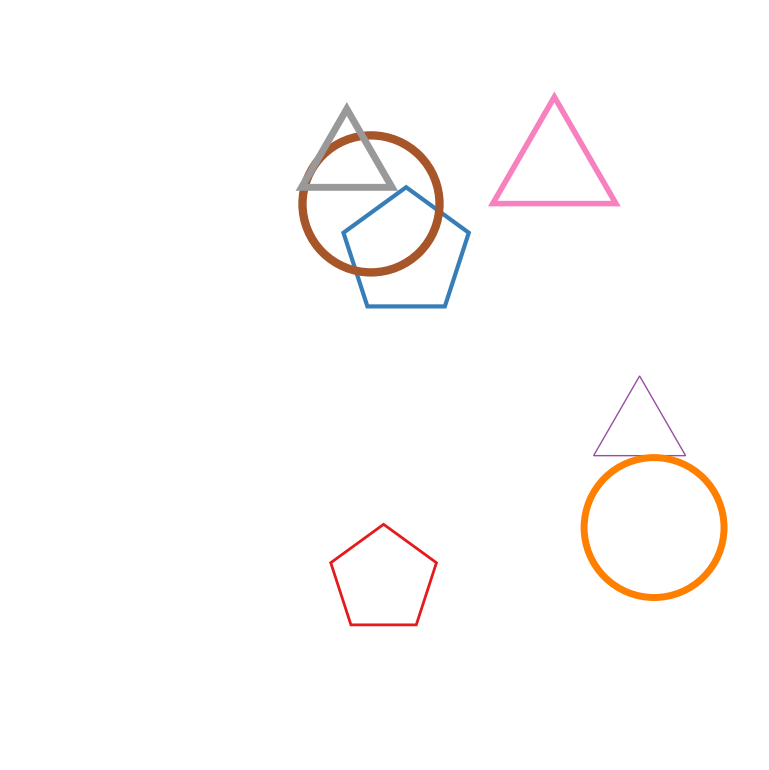[{"shape": "pentagon", "thickness": 1, "radius": 0.36, "center": [0.498, 0.247]}, {"shape": "pentagon", "thickness": 1.5, "radius": 0.43, "center": [0.527, 0.671]}, {"shape": "triangle", "thickness": 0.5, "radius": 0.35, "center": [0.831, 0.443]}, {"shape": "circle", "thickness": 2.5, "radius": 0.45, "center": [0.849, 0.315]}, {"shape": "circle", "thickness": 3, "radius": 0.44, "center": [0.482, 0.735]}, {"shape": "triangle", "thickness": 2, "radius": 0.46, "center": [0.72, 0.782]}, {"shape": "triangle", "thickness": 2.5, "radius": 0.34, "center": [0.45, 0.791]}]